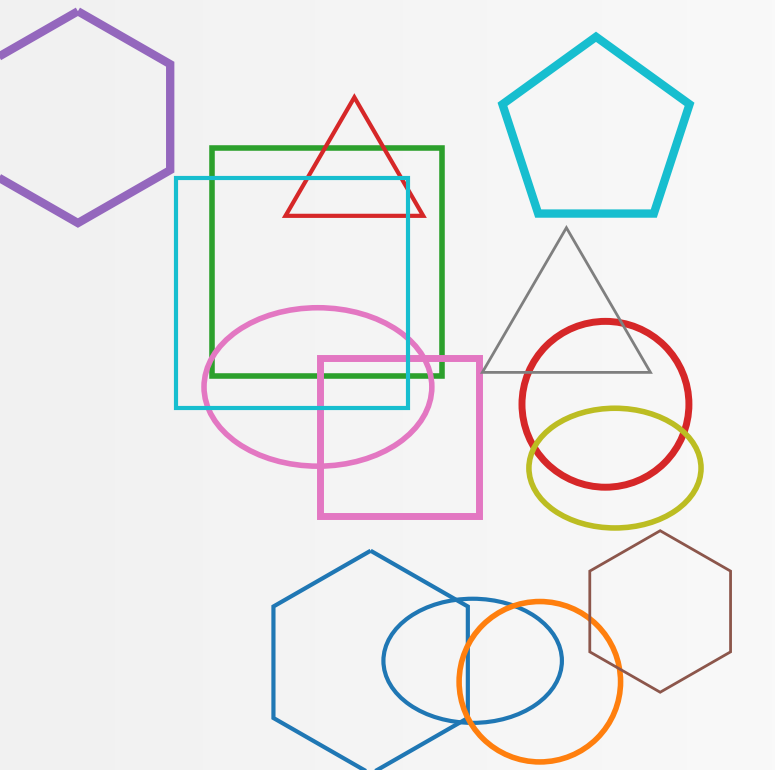[{"shape": "hexagon", "thickness": 1.5, "radius": 0.72, "center": [0.478, 0.14]}, {"shape": "oval", "thickness": 1.5, "radius": 0.58, "center": [0.61, 0.142]}, {"shape": "circle", "thickness": 2, "radius": 0.52, "center": [0.697, 0.115]}, {"shape": "square", "thickness": 2, "radius": 0.74, "center": [0.422, 0.66]}, {"shape": "triangle", "thickness": 1.5, "radius": 0.51, "center": [0.457, 0.771]}, {"shape": "circle", "thickness": 2.5, "radius": 0.54, "center": [0.781, 0.475]}, {"shape": "hexagon", "thickness": 3, "radius": 0.69, "center": [0.101, 0.848]}, {"shape": "hexagon", "thickness": 1, "radius": 0.52, "center": [0.852, 0.206]}, {"shape": "square", "thickness": 2.5, "radius": 0.51, "center": [0.515, 0.433]}, {"shape": "oval", "thickness": 2, "radius": 0.73, "center": [0.41, 0.497]}, {"shape": "triangle", "thickness": 1, "radius": 0.63, "center": [0.731, 0.579]}, {"shape": "oval", "thickness": 2, "radius": 0.56, "center": [0.794, 0.392]}, {"shape": "square", "thickness": 1.5, "radius": 0.75, "center": [0.377, 0.619]}, {"shape": "pentagon", "thickness": 3, "radius": 0.63, "center": [0.769, 0.825]}]